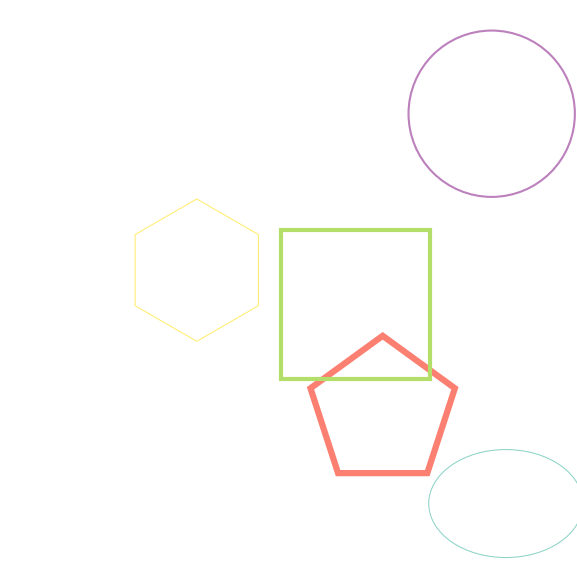[{"shape": "oval", "thickness": 0.5, "radius": 0.67, "center": [0.876, 0.127]}, {"shape": "pentagon", "thickness": 3, "radius": 0.66, "center": [0.663, 0.286]}, {"shape": "square", "thickness": 2, "radius": 0.64, "center": [0.616, 0.472]}, {"shape": "circle", "thickness": 1, "radius": 0.72, "center": [0.851, 0.802]}, {"shape": "hexagon", "thickness": 0.5, "radius": 0.62, "center": [0.341, 0.531]}]